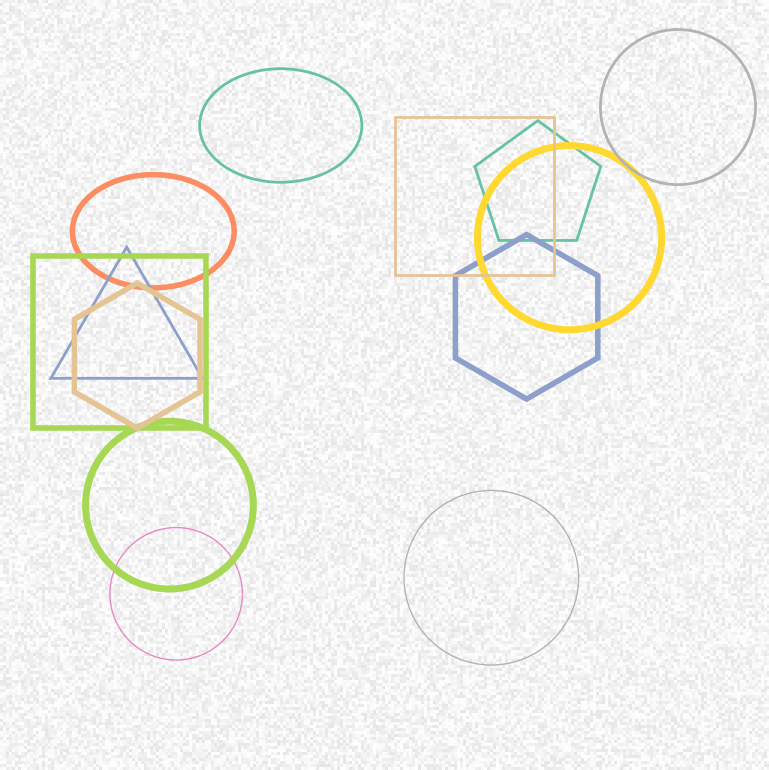[{"shape": "oval", "thickness": 1, "radius": 0.53, "center": [0.365, 0.837]}, {"shape": "pentagon", "thickness": 1, "radius": 0.43, "center": [0.698, 0.757]}, {"shape": "oval", "thickness": 2, "radius": 0.53, "center": [0.199, 0.7]}, {"shape": "triangle", "thickness": 1, "radius": 0.57, "center": [0.165, 0.565]}, {"shape": "hexagon", "thickness": 2, "radius": 0.53, "center": [0.684, 0.589]}, {"shape": "circle", "thickness": 0.5, "radius": 0.43, "center": [0.229, 0.229]}, {"shape": "circle", "thickness": 2.5, "radius": 0.54, "center": [0.22, 0.344]}, {"shape": "square", "thickness": 2, "radius": 0.56, "center": [0.156, 0.556]}, {"shape": "circle", "thickness": 2.5, "radius": 0.6, "center": [0.74, 0.691]}, {"shape": "square", "thickness": 1, "radius": 0.52, "center": [0.616, 0.745]}, {"shape": "hexagon", "thickness": 2, "radius": 0.47, "center": [0.178, 0.538]}, {"shape": "circle", "thickness": 1, "radius": 0.5, "center": [0.881, 0.861]}, {"shape": "circle", "thickness": 0.5, "radius": 0.57, "center": [0.638, 0.25]}]